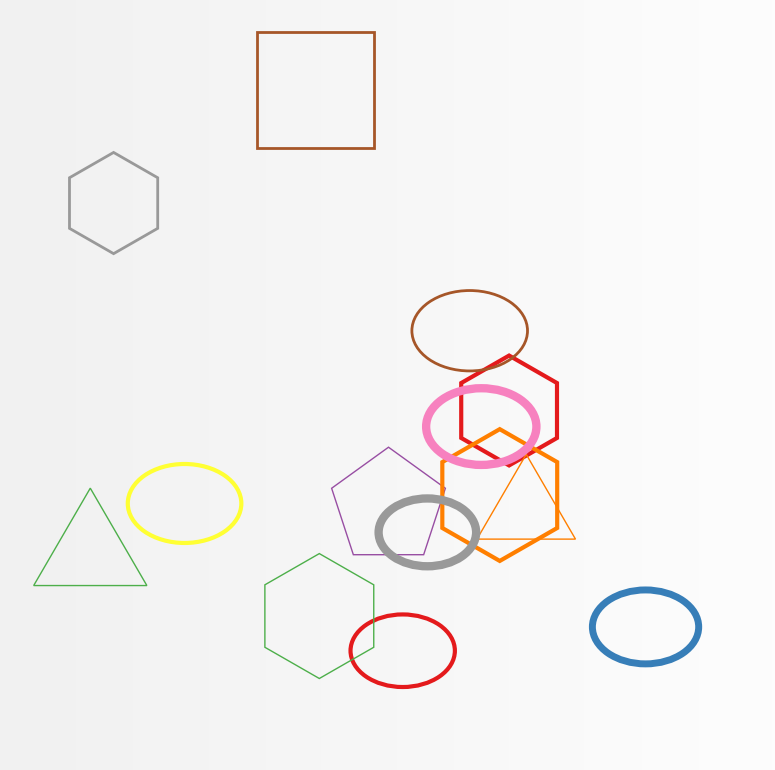[{"shape": "hexagon", "thickness": 1.5, "radius": 0.36, "center": [0.657, 0.467]}, {"shape": "oval", "thickness": 1.5, "radius": 0.34, "center": [0.52, 0.155]}, {"shape": "oval", "thickness": 2.5, "radius": 0.34, "center": [0.833, 0.186]}, {"shape": "triangle", "thickness": 0.5, "radius": 0.42, "center": [0.116, 0.282]}, {"shape": "hexagon", "thickness": 0.5, "radius": 0.41, "center": [0.412, 0.2]}, {"shape": "pentagon", "thickness": 0.5, "radius": 0.39, "center": [0.501, 0.342]}, {"shape": "triangle", "thickness": 0.5, "radius": 0.37, "center": [0.679, 0.337]}, {"shape": "hexagon", "thickness": 1.5, "radius": 0.43, "center": [0.645, 0.357]}, {"shape": "oval", "thickness": 1.5, "radius": 0.37, "center": [0.238, 0.346]}, {"shape": "square", "thickness": 1, "radius": 0.38, "center": [0.407, 0.883]}, {"shape": "oval", "thickness": 1, "radius": 0.37, "center": [0.606, 0.57]}, {"shape": "oval", "thickness": 3, "radius": 0.36, "center": [0.621, 0.446]}, {"shape": "hexagon", "thickness": 1, "radius": 0.33, "center": [0.147, 0.736]}, {"shape": "oval", "thickness": 3, "radius": 0.31, "center": [0.551, 0.309]}]